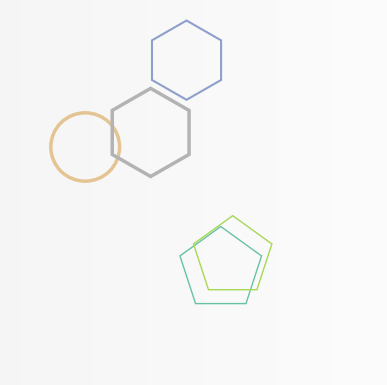[{"shape": "pentagon", "thickness": 1, "radius": 0.55, "center": [0.57, 0.301]}, {"shape": "hexagon", "thickness": 1.5, "radius": 0.51, "center": [0.481, 0.844]}, {"shape": "pentagon", "thickness": 1, "radius": 0.53, "center": [0.601, 0.333]}, {"shape": "circle", "thickness": 2.5, "radius": 0.44, "center": [0.22, 0.618]}, {"shape": "hexagon", "thickness": 2.5, "radius": 0.57, "center": [0.389, 0.656]}]